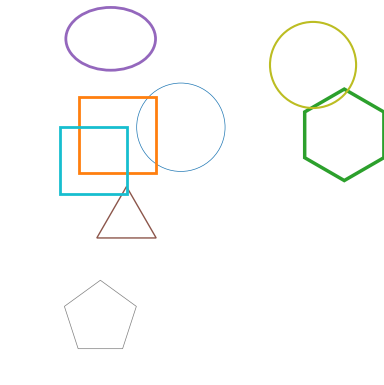[{"shape": "circle", "thickness": 0.5, "radius": 0.57, "center": [0.47, 0.669]}, {"shape": "square", "thickness": 2, "radius": 0.5, "center": [0.305, 0.649]}, {"shape": "hexagon", "thickness": 2.5, "radius": 0.59, "center": [0.894, 0.65]}, {"shape": "oval", "thickness": 2, "radius": 0.58, "center": [0.288, 0.899]}, {"shape": "triangle", "thickness": 1, "radius": 0.44, "center": [0.329, 0.426]}, {"shape": "pentagon", "thickness": 0.5, "radius": 0.49, "center": [0.261, 0.174]}, {"shape": "circle", "thickness": 1.5, "radius": 0.56, "center": [0.813, 0.831]}, {"shape": "square", "thickness": 2, "radius": 0.44, "center": [0.243, 0.583]}]